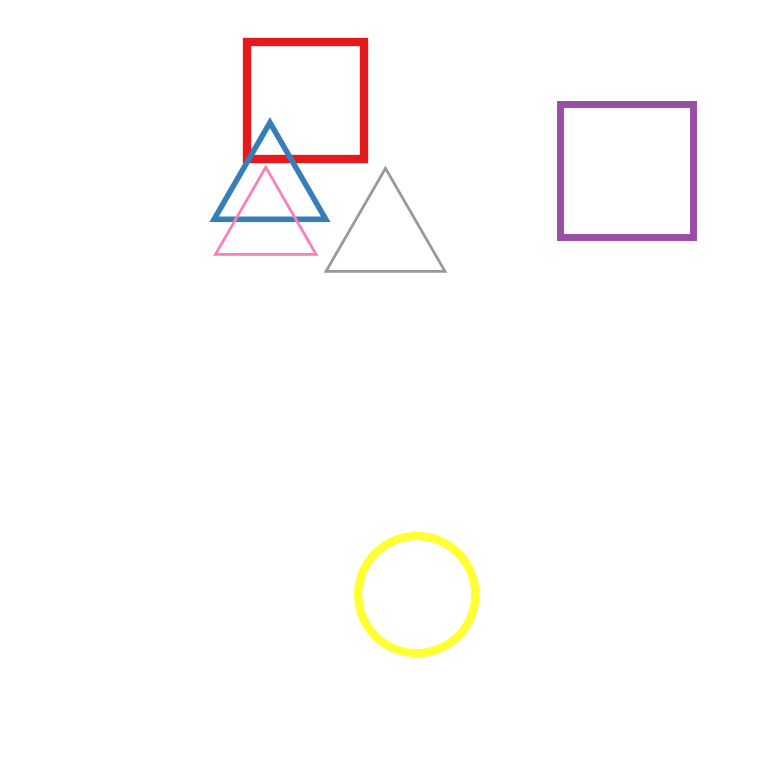[{"shape": "square", "thickness": 3, "radius": 0.38, "center": [0.397, 0.869]}, {"shape": "triangle", "thickness": 2, "radius": 0.42, "center": [0.351, 0.757]}, {"shape": "square", "thickness": 2.5, "radius": 0.43, "center": [0.813, 0.778]}, {"shape": "circle", "thickness": 3, "radius": 0.38, "center": [0.541, 0.228]}, {"shape": "triangle", "thickness": 1, "radius": 0.38, "center": [0.345, 0.707]}, {"shape": "triangle", "thickness": 1, "radius": 0.45, "center": [0.501, 0.692]}]